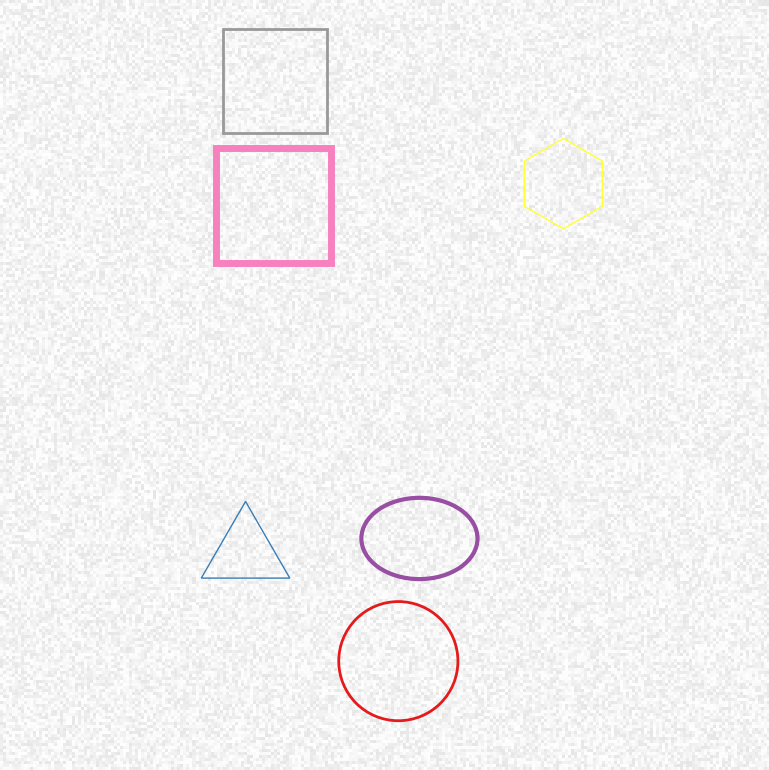[{"shape": "circle", "thickness": 1, "radius": 0.39, "center": [0.517, 0.141]}, {"shape": "triangle", "thickness": 0.5, "radius": 0.33, "center": [0.319, 0.282]}, {"shape": "oval", "thickness": 1.5, "radius": 0.38, "center": [0.545, 0.301]}, {"shape": "hexagon", "thickness": 0.5, "radius": 0.29, "center": [0.732, 0.761]}, {"shape": "square", "thickness": 2.5, "radius": 0.37, "center": [0.355, 0.733]}, {"shape": "square", "thickness": 1, "radius": 0.34, "center": [0.357, 0.895]}]